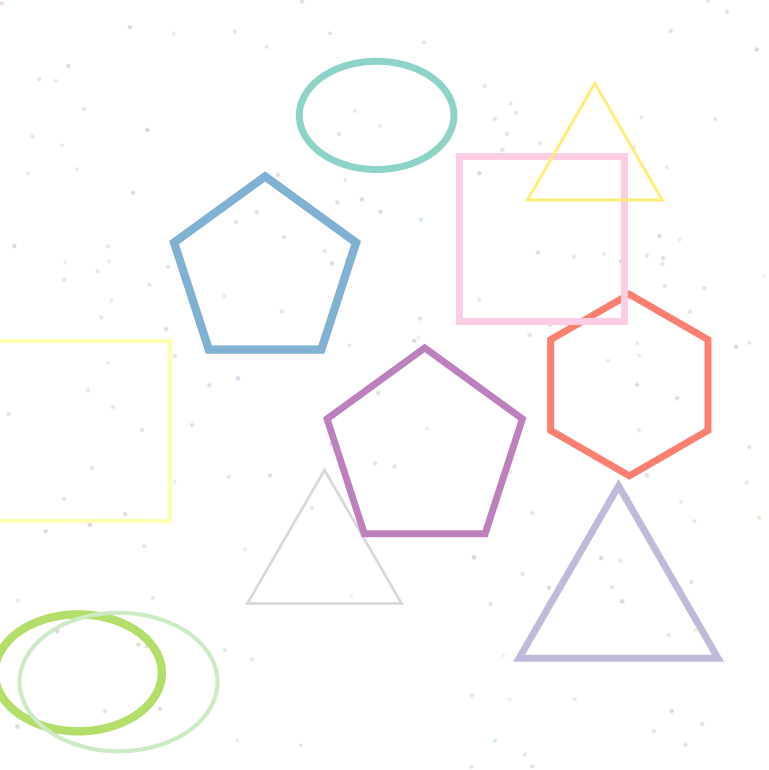[{"shape": "oval", "thickness": 2.5, "radius": 0.5, "center": [0.489, 0.85]}, {"shape": "square", "thickness": 1.5, "radius": 0.59, "center": [0.104, 0.44]}, {"shape": "triangle", "thickness": 2.5, "radius": 0.75, "center": [0.803, 0.22]}, {"shape": "hexagon", "thickness": 2.5, "radius": 0.59, "center": [0.817, 0.5]}, {"shape": "pentagon", "thickness": 3, "radius": 0.62, "center": [0.344, 0.647]}, {"shape": "oval", "thickness": 3, "radius": 0.54, "center": [0.102, 0.126]}, {"shape": "square", "thickness": 2.5, "radius": 0.53, "center": [0.703, 0.69]}, {"shape": "triangle", "thickness": 1, "radius": 0.58, "center": [0.421, 0.274]}, {"shape": "pentagon", "thickness": 2.5, "radius": 0.67, "center": [0.552, 0.415]}, {"shape": "oval", "thickness": 1.5, "radius": 0.64, "center": [0.154, 0.114]}, {"shape": "triangle", "thickness": 1, "radius": 0.51, "center": [0.773, 0.791]}]